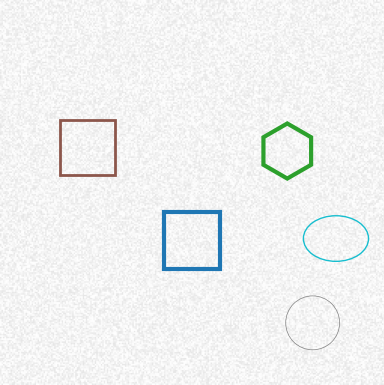[{"shape": "square", "thickness": 3, "radius": 0.37, "center": [0.499, 0.376]}, {"shape": "hexagon", "thickness": 3, "radius": 0.36, "center": [0.746, 0.608]}, {"shape": "square", "thickness": 2, "radius": 0.35, "center": [0.227, 0.617]}, {"shape": "circle", "thickness": 0.5, "radius": 0.35, "center": [0.812, 0.161]}, {"shape": "oval", "thickness": 1, "radius": 0.42, "center": [0.873, 0.38]}]